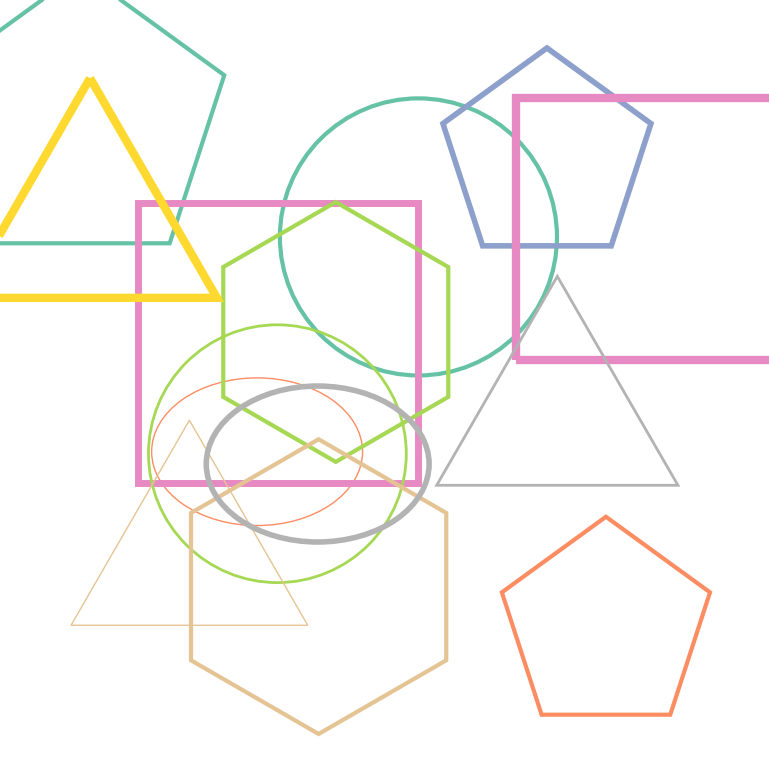[{"shape": "circle", "thickness": 1.5, "radius": 0.9, "center": [0.543, 0.692]}, {"shape": "pentagon", "thickness": 1.5, "radius": 0.98, "center": [0.106, 0.842]}, {"shape": "oval", "thickness": 0.5, "radius": 0.68, "center": [0.334, 0.413]}, {"shape": "pentagon", "thickness": 1.5, "radius": 0.71, "center": [0.787, 0.187]}, {"shape": "pentagon", "thickness": 2, "radius": 0.71, "center": [0.71, 0.796]}, {"shape": "square", "thickness": 3, "radius": 0.85, "center": [0.841, 0.702]}, {"shape": "square", "thickness": 2.5, "radius": 0.91, "center": [0.361, 0.554]}, {"shape": "hexagon", "thickness": 1.5, "radius": 0.84, "center": [0.436, 0.569]}, {"shape": "circle", "thickness": 1, "radius": 0.84, "center": [0.36, 0.411]}, {"shape": "triangle", "thickness": 3, "radius": 0.95, "center": [0.117, 0.708]}, {"shape": "hexagon", "thickness": 1.5, "radius": 0.96, "center": [0.414, 0.238]}, {"shape": "triangle", "thickness": 0.5, "radius": 0.89, "center": [0.246, 0.277]}, {"shape": "triangle", "thickness": 1, "radius": 0.9, "center": [0.724, 0.46]}, {"shape": "oval", "thickness": 2, "radius": 0.72, "center": [0.413, 0.397]}]